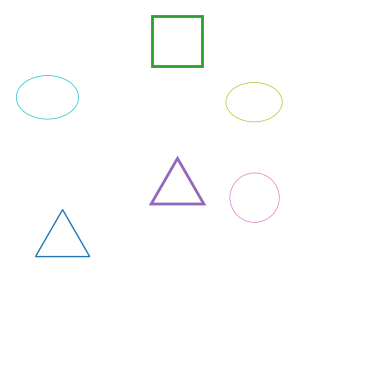[{"shape": "triangle", "thickness": 1, "radius": 0.41, "center": [0.163, 0.374]}, {"shape": "square", "thickness": 2, "radius": 0.33, "center": [0.459, 0.893]}, {"shape": "triangle", "thickness": 2, "radius": 0.4, "center": [0.461, 0.51]}, {"shape": "circle", "thickness": 0.5, "radius": 0.32, "center": [0.661, 0.487]}, {"shape": "oval", "thickness": 0.5, "radius": 0.37, "center": [0.66, 0.735]}, {"shape": "oval", "thickness": 0.5, "radius": 0.4, "center": [0.123, 0.747]}]